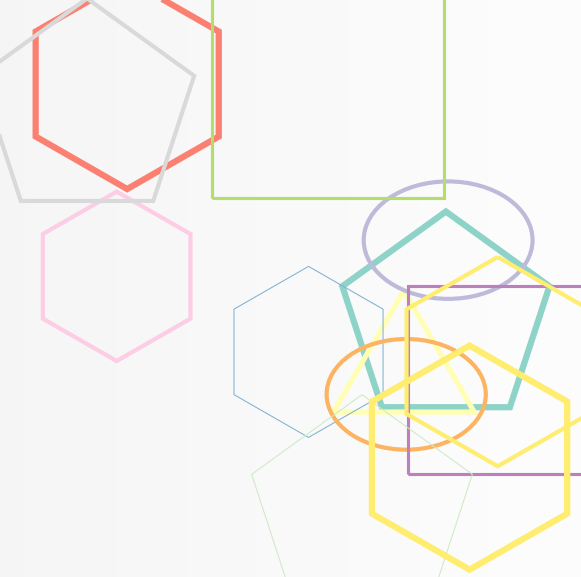[{"shape": "pentagon", "thickness": 3, "radius": 0.94, "center": [0.767, 0.446]}, {"shape": "triangle", "thickness": 2.5, "radius": 0.7, "center": [0.695, 0.356]}, {"shape": "oval", "thickness": 2, "radius": 0.73, "center": [0.771, 0.583]}, {"shape": "hexagon", "thickness": 3, "radius": 0.91, "center": [0.219, 0.854]}, {"shape": "hexagon", "thickness": 0.5, "radius": 0.74, "center": [0.531, 0.39]}, {"shape": "oval", "thickness": 2, "radius": 0.68, "center": [0.699, 0.316]}, {"shape": "square", "thickness": 1.5, "radius": 1.0, "center": [0.564, 0.856]}, {"shape": "hexagon", "thickness": 2, "radius": 0.73, "center": [0.201, 0.521]}, {"shape": "pentagon", "thickness": 2, "radius": 0.97, "center": [0.15, 0.808]}, {"shape": "square", "thickness": 1.5, "radius": 0.81, "center": [0.865, 0.342]}, {"shape": "pentagon", "thickness": 0.5, "radius": 1.0, "center": [0.623, 0.116]}, {"shape": "hexagon", "thickness": 2, "radius": 0.91, "center": [0.856, 0.373]}, {"shape": "hexagon", "thickness": 3, "radius": 0.97, "center": [0.808, 0.207]}]